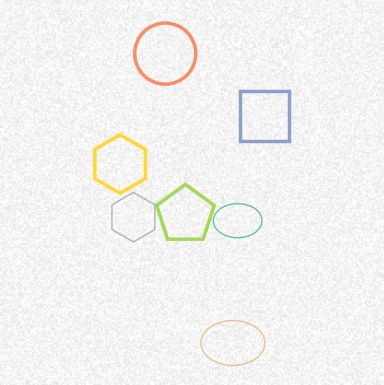[{"shape": "oval", "thickness": 1, "radius": 0.32, "center": [0.617, 0.427]}, {"shape": "circle", "thickness": 2.5, "radius": 0.4, "center": [0.429, 0.861]}, {"shape": "square", "thickness": 2.5, "radius": 0.32, "center": [0.687, 0.698]}, {"shape": "pentagon", "thickness": 2.5, "radius": 0.39, "center": [0.482, 0.442]}, {"shape": "hexagon", "thickness": 2.5, "radius": 0.38, "center": [0.312, 0.574]}, {"shape": "oval", "thickness": 1, "radius": 0.42, "center": [0.605, 0.109]}, {"shape": "hexagon", "thickness": 1, "radius": 0.32, "center": [0.346, 0.436]}]